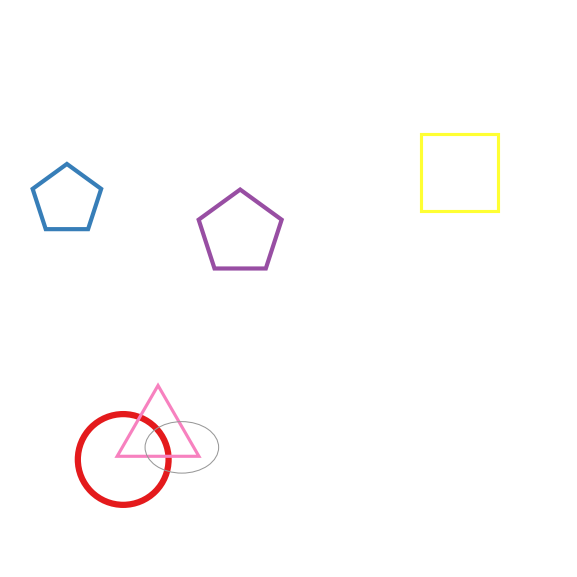[{"shape": "circle", "thickness": 3, "radius": 0.39, "center": [0.213, 0.204]}, {"shape": "pentagon", "thickness": 2, "radius": 0.31, "center": [0.116, 0.653]}, {"shape": "pentagon", "thickness": 2, "radius": 0.38, "center": [0.416, 0.595]}, {"shape": "square", "thickness": 1.5, "radius": 0.33, "center": [0.796, 0.7]}, {"shape": "triangle", "thickness": 1.5, "radius": 0.41, "center": [0.274, 0.25]}, {"shape": "oval", "thickness": 0.5, "radius": 0.32, "center": [0.315, 0.224]}]